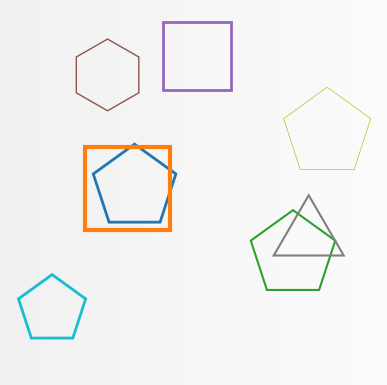[{"shape": "pentagon", "thickness": 2, "radius": 0.56, "center": [0.347, 0.514]}, {"shape": "square", "thickness": 3, "radius": 0.54, "center": [0.329, 0.51]}, {"shape": "pentagon", "thickness": 1.5, "radius": 0.57, "center": [0.756, 0.34]}, {"shape": "square", "thickness": 2, "radius": 0.44, "center": [0.509, 0.855]}, {"shape": "hexagon", "thickness": 1, "radius": 0.47, "center": [0.278, 0.805]}, {"shape": "triangle", "thickness": 1.5, "radius": 0.52, "center": [0.797, 0.389]}, {"shape": "pentagon", "thickness": 0.5, "radius": 0.59, "center": [0.844, 0.655]}, {"shape": "pentagon", "thickness": 2, "radius": 0.46, "center": [0.134, 0.196]}]